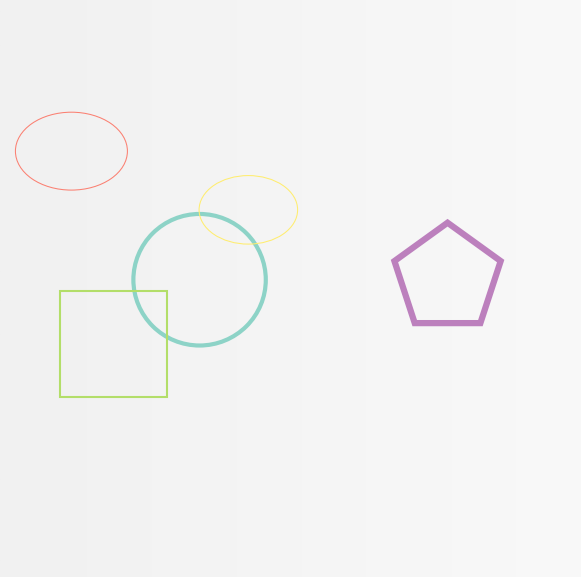[{"shape": "circle", "thickness": 2, "radius": 0.57, "center": [0.343, 0.515]}, {"shape": "oval", "thickness": 0.5, "radius": 0.48, "center": [0.123, 0.737]}, {"shape": "square", "thickness": 1, "radius": 0.46, "center": [0.196, 0.404]}, {"shape": "pentagon", "thickness": 3, "radius": 0.48, "center": [0.77, 0.517]}, {"shape": "oval", "thickness": 0.5, "radius": 0.42, "center": [0.427, 0.636]}]